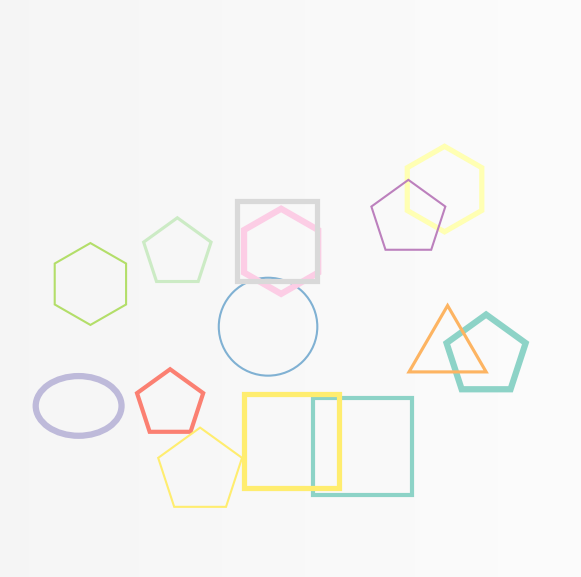[{"shape": "square", "thickness": 2, "radius": 0.42, "center": [0.623, 0.226]}, {"shape": "pentagon", "thickness": 3, "radius": 0.36, "center": [0.836, 0.383]}, {"shape": "hexagon", "thickness": 2.5, "radius": 0.37, "center": [0.765, 0.672]}, {"shape": "oval", "thickness": 3, "radius": 0.37, "center": [0.135, 0.296]}, {"shape": "pentagon", "thickness": 2, "radius": 0.3, "center": [0.293, 0.3]}, {"shape": "circle", "thickness": 1, "radius": 0.42, "center": [0.461, 0.433]}, {"shape": "triangle", "thickness": 1.5, "radius": 0.38, "center": [0.77, 0.393]}, {"shape": "hexagon", "thickness": 1, "radius": 0.35, "center": [0.156, 0.507]}, {"shape": "hexagon", "thickness": 3, "radius": 0.37, "center": [0.484, 0.564]}, {"shape": "square", "thickness": 2.5, "radius": 0.35, "center": [0.476, 0.582]}, {"shape": "pentagon", "thickness": 1, "radius": 0.33, "center": [0.703, 0.621]}, {"shape": "pentagon", "thickness": 1.5, "radius": 0.3, "center": [0.305, 0.561]}, {"shape": "pentagon", "thickness": 1, "radius": 0.38, "center": [0.344, 0.183]}, {"shape": "square", "thickness": 2.5, "radius": 0.41, "center": [0.501, 0.236]}]